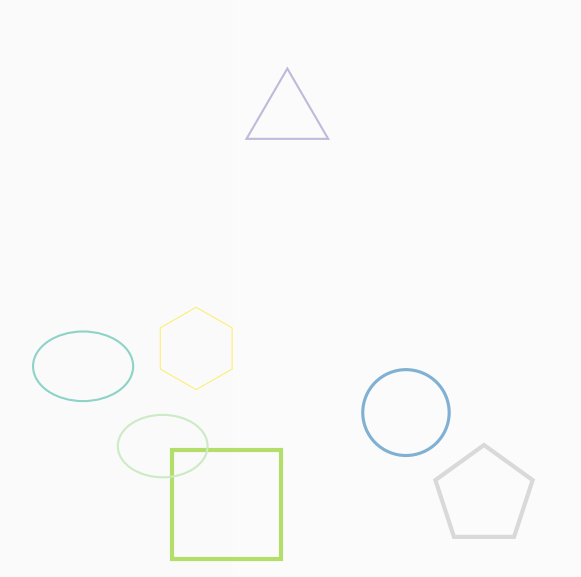[{"shape": "oval", "thickness": 1, "radius": 0.43, "center": [0.143, 0.365]}, {"shape": "triangle", "thickness": 1, "radius": 0.41, "center": [0.494, 0.799]}, {"shape": "circle", "thickness": 1.5, "radius": 0.37, "center": [0.698, 0.285]}, {"shape": "square", "thickness": 2, "radius": 0.47, "center": [0.39, 0.126]}, {"shape": "pentagon", "thickness": 2, "radius": 0.44, "center": [0.833, 0.141]}, {"shape": "oval", "thickness": 1, "radius": 0.39, "center": [0.28, 0.227]}, {"shape": "hexagon", "thickness": 0.5, "radius": 0.36, "center": [0.338, 0.396]}]